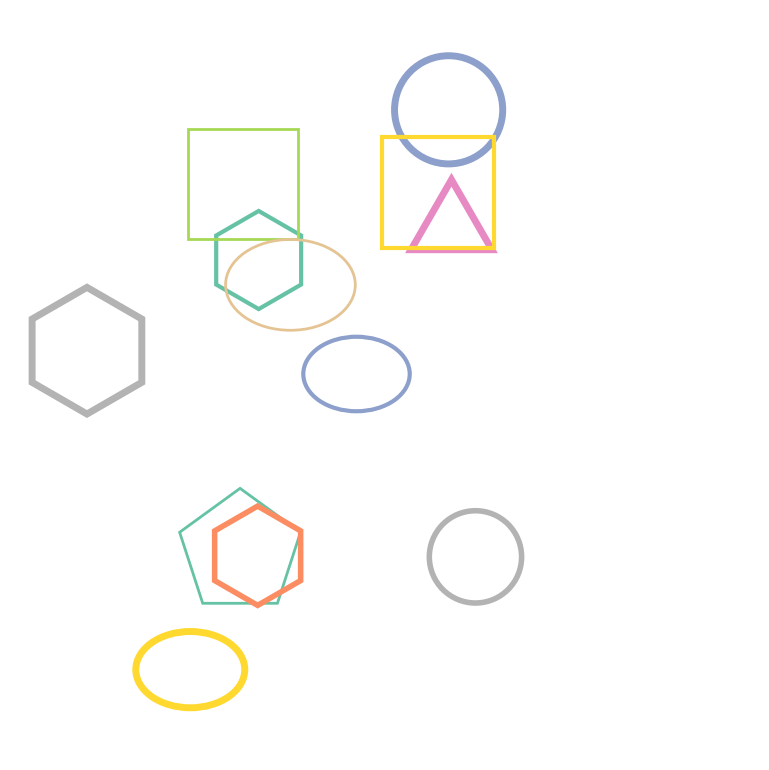[{"shape": "pentagon", "thickness": 1, "radius": 0.41, "center": [0.312, 0.283]}, {"shape": "hexagon", "thickness": 1.5, "radius": 0.32, "center": [0.336, 0.662]}, {"shape": "hexagon", "thickness": 2, "radius": 0.32, "center": [0.335, 0.278]}, {"shape": "oval", "thickness": 1.5, "radius": 0.35, "center": [0.463, 0.514]}, {"shape": "circle", "thickness": 2.5, "radius": 0.35, "center": [0.583, 0.857]}, {"shape": "triangle", "thickness": 2.5, "radius": 0.3, "center": [0.586, 0.706]}, {"shape": "square", "thickness": 1, "radius": 0.36, "center": [0.316, 0.761]}, {"shape": "square", "thickness": 1.5, "radius": 0.36, "center": [0.569, 0.75]}, {"shape": "oval", "thickness": 2.5, "radius": 0.35, "center": [0.247, 0.13]}, {"shape": "oval", "thickness": 1, "radius": 0.42, "center": [0.377, 0.63]}, {"shape": "hexagon", "thickness": 2.5, "radius": 0.41, "center": [0.113, 0.545]}, {"shape": "circle", "thickness": 2, "radius": 0.3, "center": [0.617, 0.277]}]